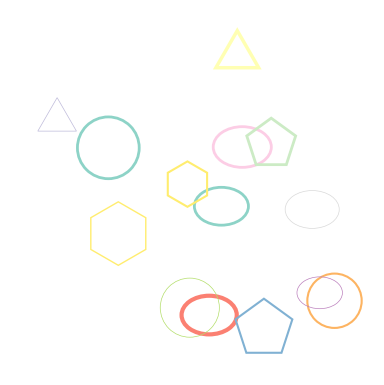[{"shape": "oval", "thickness": 2, "radius": 0.35, "center": [0.575, 0.464]}, {"shape": "circle", "thickness": 2, "radius": 0.4, "center": [0.281, 0.616]}, {"shape": "triangle", "thickness": 2.5, "radius": 0.32, "center": [0.616, 0.856]}, {"shape": "triangle", "thickness": 0.5, "radius": 0.29, "center": [0.148, 0.688]}, {"shape": "oval", "thickness": 3, "radius": 0.36, "center": [0.543, 0.182]}, {"shape": "pentagon", "thickness": 1.5, "radius": 0.39, "center": [0.686, 0.147]}, {"shape": "circle", "thickness": 1.5, "radius": 0.35, "center": [0.869, 0.219]}, {"shape": "circle", "thickness": 0.5, "radius": 0.38, "center": [0.493, 0.201]}, {"shape": "oval", "thickness": 2, "radius": 0.38, "center": [0.629, 0.618]}, {"shape": "oval", "thickness": 0.5, "radius": 0.35, "center": [0.811, 0.456]}, {"shape": "oval", "thickness": 0.5, "radius": 0.3, "center": [0.83, 0.24]}, {"shape": "pentagon", "thickness": 2, "radius": 0.33, "center": [0.704, 0.626]}, {"shape": "hexagon", "thickness": 1, "radius": 0.41, "center": [0.307, 0.393]}, {"shape": "hexagon", "thickness": 1.5, "radius": 0.29, "center": [0.487, 0.522]}]